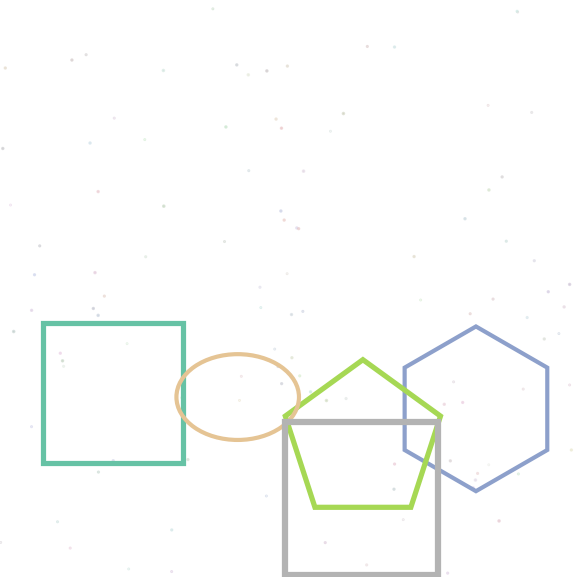[{"shape": "square", "thickness": 2.5, "radius": 0.6, "center": [0.195, 0.319]}, {"shape": "hexagon", "thickness": 2, "radius": 0.71, "center": [0.824, 0.291]}, {"shape": "pentagon", "thickness": 2.5, "radius": 0.71, "center": [0.628, 0.235]}, {"shape": "oval", "thickness": 2, "radius": 0.53, "center": [0.412, 0.312]}, {"shape": "square", "thickness": 3, "radius": 0.66, "center": [0.626, 0.137]}]